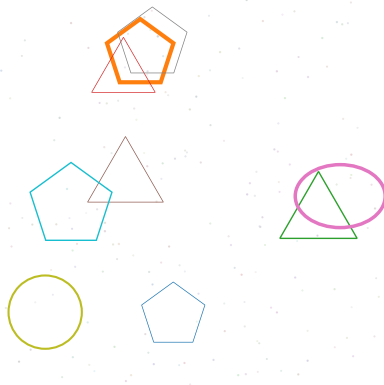[{"shape": "pentagon", "thickness": 0.5, "radius": 0.43, "center": [0.45, 0.181]}, {"shape": "pentagon", "thickness": 3, "radius": 0.45, "center": [0.364, 0.86]}, {"shape": "triangle", "thickness": 1, "radius": 0.58, "center": [0.827, 0.439]}, {"shape": "triangle", "thickness": 0.5, "radius": 0.48, "center": [0.321, 0.808]}, {"shape": "triangle", "thickness": 0.5, "radius": 0.57, "center": [0.326, 0.532]}, {"shape": "oval", "thickness": 2.5, "radius": 0.58, "center": [0.884, 0.491]}, {"shape": "pentagon", "thickness": 0.5, "radius": 0.47, "center": [0.396, 0.887]}, {"shape": "circle", "thickness": 1.5, "radius": 0.48, "center": [0.117, 0.189]}, {"shape": "pentagon", "thickness": 1, "radius": 0.56, "center": [0.184, 0.466]}]